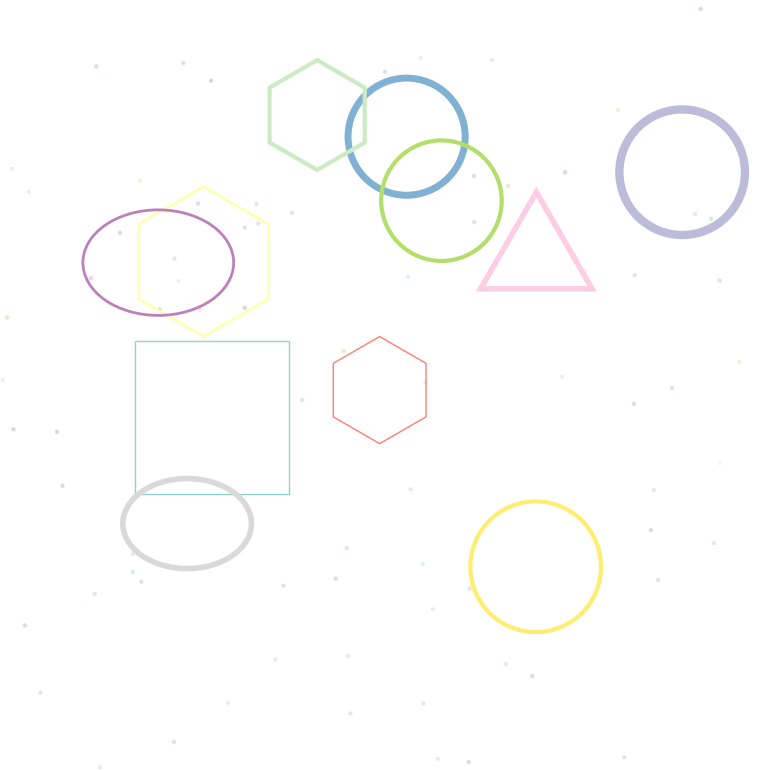[{"shape": "square", "thickness": 0.5, "radius": 0.5, "center": [0.275, 0.458]}, {"shape": "hexagon", "thickness": 1, "radius": 0.49, "center": [0.264, 0.66]}, {"shape": "circle", "thickness": 3, "radius": 0.41, "center": [0.886, 0.776]}, {"shape": "hexagon", "thickness": 0.5, "radius": 0.35, "center": [0.493, 0.493]}, {"shape": "circle", "thickness": 2.5, "radius": 0.38, "center": [0.528, 0.823]}, {"shape": "circle", "thickness": 1.5, "radius": 0.39, "center": [0.573, 0.739]}, {"shape": "triangle", "thickness": 2, "radius": 0.42, "center": [0.697, 0.667]}, {"shape": "oval", "thickness": 2, "radius": 0.42, "center": [0.243, 0.32]}, {"shape": "oval", "thickness": 1, "radius": 0.49, "center": [0.206, 0.659]}, {"shape": "hexagon", "thickness": 1.5, "radius": 0.36, "center": [0.412, 0.851]}, {"shape": "circle", "thickness": 1.5, "radius": 0.42, "center": [0.696, 0.264]}]